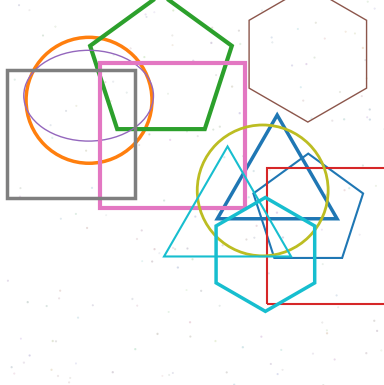[{"shape": "triangle", "thickness": 2.5, "radius": 0.9, "center": [0.72, 0.522]}, {"shape": "pentagon", "thickness": 1.5, "radius": 0.75, "center": [0.801, 0.451]}, {"shape": "circle", "thickness": 2.5, "radius": 0.82, "center": [0.231, 0.74]}, {"shape": "pentagon", "thickness": 3, "radius": 0.97, "center": [0.418, 0.821]}, {"shape": "square", "thickness": 1.5, "radius": 0.88, "center": [0.87, 0.387]}, {"shape": "oval", "thickness": 1, "radius": 0.84, "center": [0.23, 0.751]}, {"shape": "hexagon", "thickness": 1, "radius": 0.88, "center": [0.8, 0.859]}, {"shape": "square", "thickness": 3, "radius": 0.94, "center": [0.449, 0.648]}, {"shape": "square", "thickness": 2.5, "radius": 0.83, "center": [0.184, 0.651]}, {"shape": "circle", "thickness": 2, "radius": 0.85, "center": [0.682, 0.505]}, {"shape": "triangle", "thickness": 1.5, "radius": 0.95, "center": [0.591, 0.429]}, {"shape": "hexagon", "thickness": 2.5, "radius": 0.74, "center": [0.689, 0.339]}]